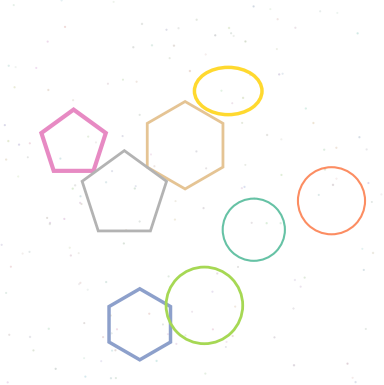[{"shape": "circle", "thickness": 1.5, "radius": 0.4, "center": [0.659, 0.403]}, {"shape": "circle", "thickness": 1.5, "radius": 0.44, "center": [0.861, 0.479]}, {"shape": "hexagon", "thickness": 2.5, "radius": 0.46, "center": [0.363, 0.158]}, {"shape": "pentagon", "thickness": 3, "radius": 0.44, "center": [0.191, 0.627]}, {"shape": "circle", "thickness": 2, "radius": 0.5, "center": [0.531, 0.207]}, {"shape": "oval", "thickness": 2.5, "radius": 0.44, "center": [0.593, 0.764]}, {"shape": "hexagon", "thickness": 2, "radius": 0.57, "center": [0.481, 0.623]}, {"shape": "pentagon", "thickness": 2, "radius": 0.58, "center": [0.323, 0.493]}]